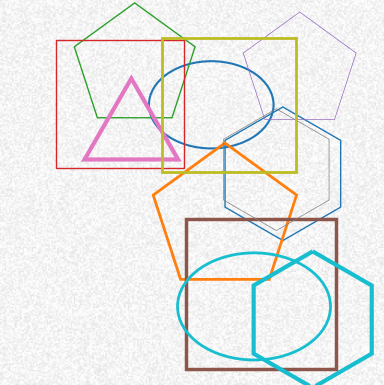[{"shape": "oval", "thickness": 1.5, "radius": 0.81, "center": [0.549, 0.728]}, {"shape": "hexagon", "thickness": 1, "radius": 0.87, "center": [0.735, 0.549]}, {"shape": "pentagon", "thickness": 2, "radius": 0.98, "center": [0.584, 0.433]}, {"shape": "pentagon", "thickness": 1, "radius": 0.82, "center": [0.35, 0.828]}, {"shape": "square", "thickness": 1, "radius": 0.84, "center": [0.311, 0.73]}, {"shape": "pentagon", "thickness": 0.5, "radius": 0.77, "center": [0.778, 0.815]}, {"shape": "square", "thickness": 2.5, "radius": 0.97, "center": [0.677, 0.236]}, {"shape": "triangle", "thickness": 3, "radius": 0.7, "center": [0.341, 0.656]}, {"shape": "hexagon", "thickness": 0.5, "radius": 0.79, "center": [0.718, 0.559]}, {"shape": "square", "thickness": 2, "radius": 0.87, "center": [0.595, 0.727]}, {"shape": "oval", "thickness": 2, "radius": 0.99, "center": [0.66, 0.204]}, {"shape": "hexagon", "thickness": 3, "radius": 0.89, "center": [0.812, 0.17]}]